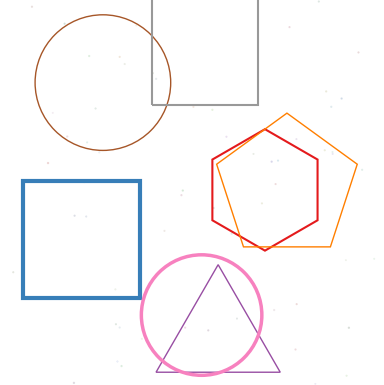[{"shape": "hexagon", "thickness": 1.5, "radius": 0.79, "center": [0.688, 0.507]}, {"shape": "square", "thickness": 3, "radius": 0.76, "center": [0.212, 0.377]}, {"shape": "triangle", "thickness": 1, "radius": 0.93, "center": [0.567, 0.126]}, {"shape": "pentagon", "thickness": 1, "radius": 0.96, "center": [0.745, 0.514]}, {"shape": "circle", "thickness": 1, "radius": 0.88, "center": [0.267, 0.785]}, {"shape": "circle", "thickness": 2.5, "radius": 0.78, "center": [0.524, 0.182]}, {"shape": "square", "thickness": 1.5, "radius": 0.69, "center": [0.533, 0.865]}]